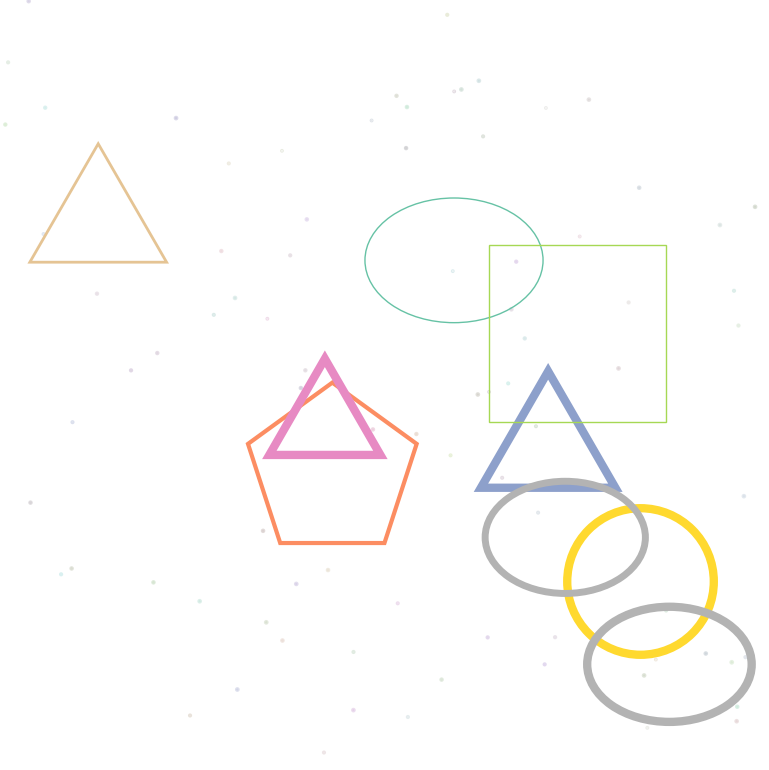[{"shape": "oval", "thickness": 0.5, "radius": 0.58, "center": [0.59, 0.662]}, {"shape": "pentagon", "thickness": 1.5, "radius": 0.58, "center": [0.432, 0.388]}, {"shape": "triangle", "thickness": 3, "radius": 0.5, "center": [0.712, 0.417]}, {"shape": "triangle", "thickness": 3, "radius": 0.42, "center": [0.422, 0.451]}, {"shape": "square", "thickness": 0.5, "radius": 0.57, "center": [0.75, 0.567]}, {"shape": "circle", "thickness": 3, "radius": 0.48, "center": [0.832, 0.245]}, {"shape": "triangle", "thickness": 1, "radius": 0.51, "center": [0.128, 0.711]}, {"shape": "oval", "thickness": 2.5, "radius": 0.52, "center": [0.734, 0.302]}, {"shape": "oval", "thickness": 3, "radius": 0.53, "center": [0.869, 0.137]}]